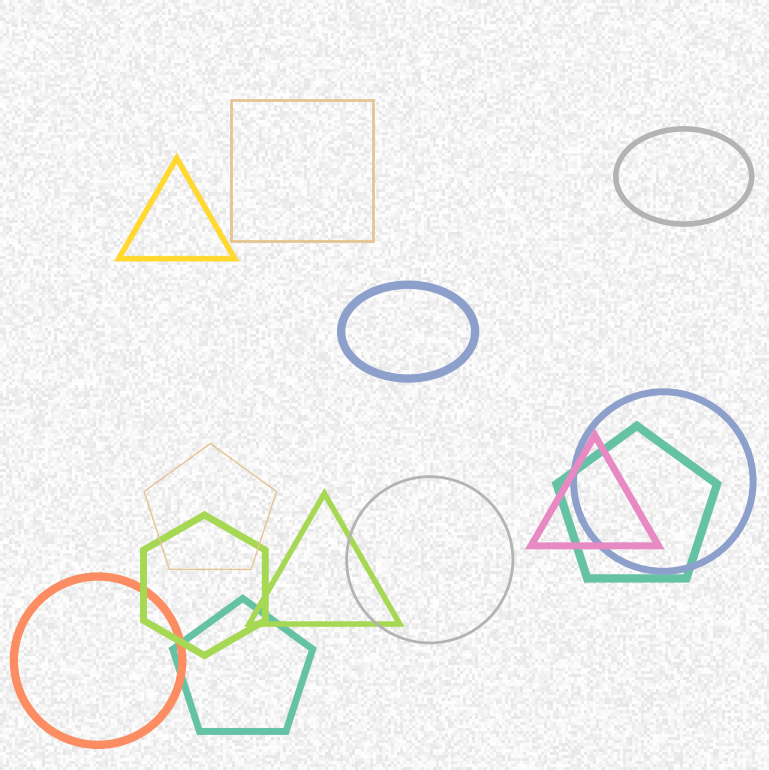[{"shape": "pentagon", "thickness": 2.5, "radius": 0.48, "center": [0.315, 0.127]}, {"shape": "pentagon", "thickness": 3, "radius": 0.55, "center": [0.827, 0.337]}, {"shape": "circle", "thickness": 3, "radius": 0.55, "center": [0.127, 0.142]}, {"shape": "oval", "thickness": 3, "radius": 0.43, "center": [0.53, 0.569]}, {"shape": "circle", "thickness": 2.5, "radius": 0.58, "center": [0.861, 0.375]}, {"shape": "triangle", "thickness": 2.5, "radius": 0.48, "center": [0.772, 0.339]}, {"shape": "hexagon", "thickness": 2.5, "radius": 0.46, "center": [0.265, 0.24]}, {"shape": "triangle", "thickness": 2, "radius": 0.57, "center": [0.421, 0.246]}, {"shape": "triangle", "thickness": 2, "radius": 0.44, "center": [0.229, 0.708]}, {"shape": "square", "thickness": 1, "radius": 0.46, "center": [0.393, 0.779]}, {"shape": "pentagon", "thickness": 0.5, "radius": 0.45, "center": [0.273, 0.334]}, {"shape": "circle", "thickness": 1, "radius": 0.54, "center": [0.558, 0.273]}, {"shape": "oval", "thickness": 2, "radius": 0.44, "center": [0.888, 0.771]}]